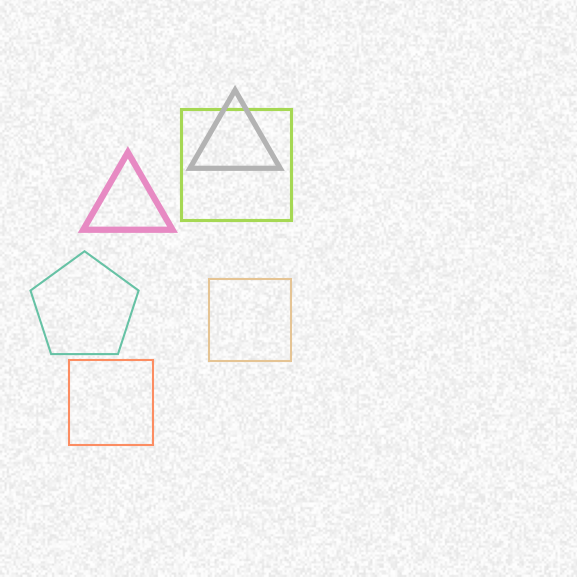[{"shape": "pentagon", "thickness": 1, "radius": 0.49, "center": [0.146, 0.466]}, {"shape": "square", "thickness": 1, "radius": 0.37, "center": [0.192, 0.302]}, {"shape": "triangle", "thickness": 3, "radius": 0.45, "center": [0.221, 0.646]}, {"shape": "square", "thickness": 1.5, "radius": 0.48, "center": [0.408, 0.715]}, {"shape": "square", "thickness": 1, "radius": 0.35, "center": [0.433, 0.445]}, {"shape": "triangle", "thickness": 2.5, "radius": 0.45, "center": [0.407, 0.753]}]